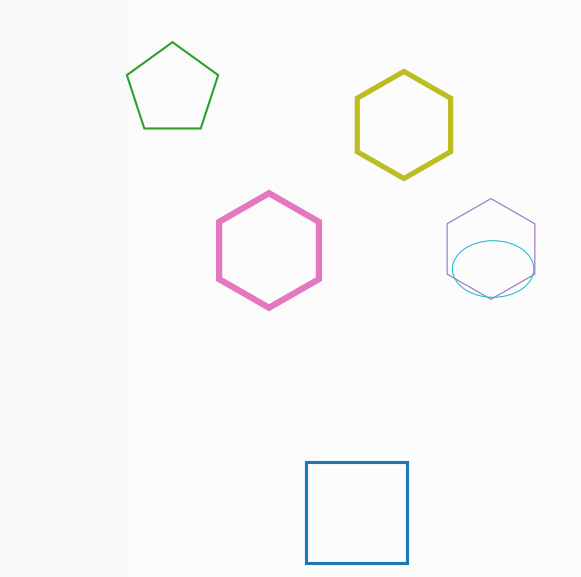[{"shape": "square", "thickness": 1.5, "radius": 0.44, "center": [0.614, 0.112]}, {"shape": "pentagon", "thickness": 1, "radius": 0.41, "center": [0.297, 0.844]}, {"shape": "hexagon", "thickness": 0.5, "radius": 0.44, "center": [0.845, 0.568]}, {"shape": "hexagon", "thickness": 3, "radius": 0.5, "center": [0.463, 0.565]}, {"shape": "hexagon", "thickness": 2.5, "radius": 0.46, "center": [0.695, 0.783]}, {"shape": "oval", "thickness": 0.5, "radius": 0.35, "center": [0.848, 0.533]}]